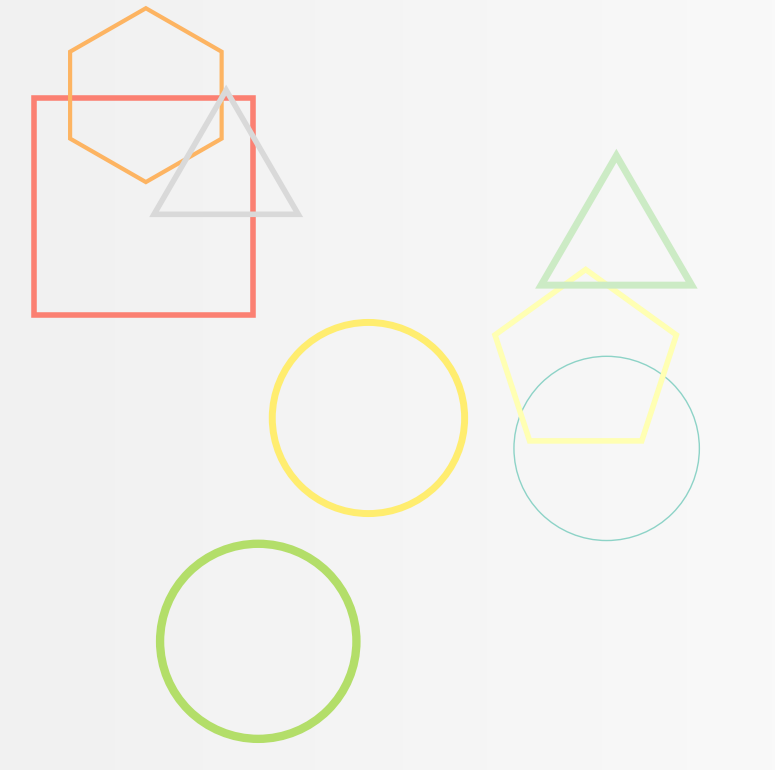[{"shape": "circle", "thickness": 0.5, "radius": 0.6, "center": [0.783, 0.418]}, {"shape": "pentagon", "thickness": 2, "radius": 0.62, "center": [0.756, 0.527]}, {"shape": "square", "thickness": 2, "radius": 0.71, "center": [0.185, 0.732]}, {"shape": "hexagon", "thickness": 1.5, "radius": 0.56, "center": [0.188, 0.876]}, {"shape": "circle", "thickness": 3, "radius": 0.63, "center": [0.333, 0.167]}, {"shape": "triangle", "thickness": 2, "radius": 0.54, "center": [0.292, 0.775]}, {"shape": "triangle", "thickness": 2.5, "radius": 0.56, "center": [0.795, 0.686]}, {"shape": "circle", "thickness": 2.5, "radius": 0.62, "center": [0.475, 0.457]}]